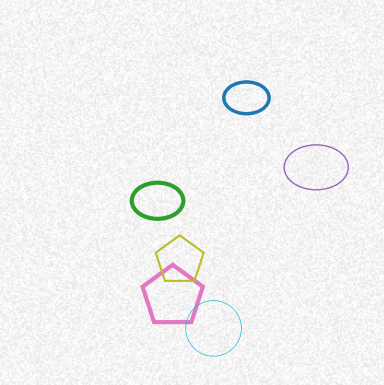[{"shape": "oval", "thickness": 2.5, "radius": 0.29, "center": [0.64, 0.746]}, {"shape": "oval", "thickness": 3, "radius": 0.34, "center": [0.409, 0.479]}, {"shape": "oval", "thickness": 1, "radius": 0.42, "center": [0.821, 0.565]}, {"shape": "pentagon", "thickness": 3, "radius": 0.41, "center": [0.449, 0.23]}, {"shape": "pentagon", "thickness": 1.5, "radius": 0.33, "center": [0.467, 0.323]}, {"shape": "circle", "thickness": 0.5, "radius": 0.36, "center": [0.555, 0.147]}]